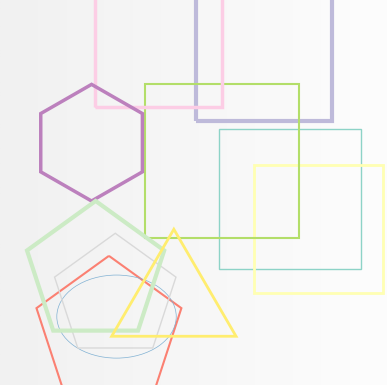[{"shape": "square", "thickness": 1, "radius": 0.91, "center": [0.748, 0.483]}, {"shape": "square", "thickness": 2, "radius": 0.83, "center": [0.823, 0.404]}, {"shape": "square", "thickness": 3, "radius": 0.87, "center": [0.682, 0.859]}, {"shape": "pentagon", "thickness": 1.5, "radius": 0.98, "center": [0.281, 0.139]}, {"shape": "oval", "thickness": 0.5, "radius": 0.77, "center": [0.301, 0.178]}, {"shape": "square", "thickness": 1.5, "radius": 0.99, "center": [0.573, 0.582]}, {"shape": "square", "thickness": 2.5, "radius": 0.82, "center": [0.408, 0.887]}, {"shape": "pentagon", "thickness": 1, "radius": 0.82, "center": [0.297, 0.229]}, {"shape": "hexagon", "thickness": 2.5, "radius": 0.76, "center": [0.236, 0.629]}, {"shape": "pentagon", "thickness": 3, "radius": 0.93, "center": [0.247, 0.292]}, {"shape": "triangle", "thickness": 2, "radius": 0.93, "center": [0.449, 0.219]}]